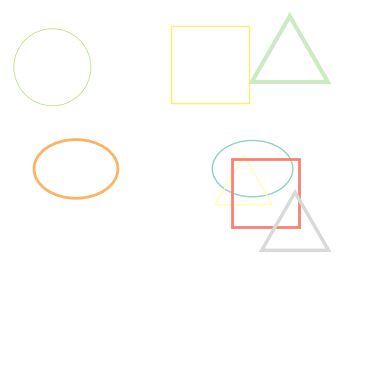[{"shape": "oval", "thickness": 1, "radius": 0.52, "center": [0.656, 0.562]}, {"shape": "triangle", "thickness": 1, "radius": 0.43, "center": [0.633, 0.511]}, {"shape": "square", "thickness": 2, "radius": 0.44, "center": [0.69, 0.499]}, {"shape": "oval", "thickness": 2, "radius": 0.54, "center": [0.197, 0.561]}, {"shape": "circle", "thickness": 0.5, "radius": 0.5, "center": [0.136, 0.825]}, {"shape": "triangle", "thickness": 2.5, "radius": 0.5, "center": [0.766, 0.4]}, {"shape": "triangle", "thickness": 3, "radius": 0.57, "center": [0.753, 0.844]}, {"shape": "square", "thickness": 1, "radius": 0.51, "center": [0.544, 0.833]}]